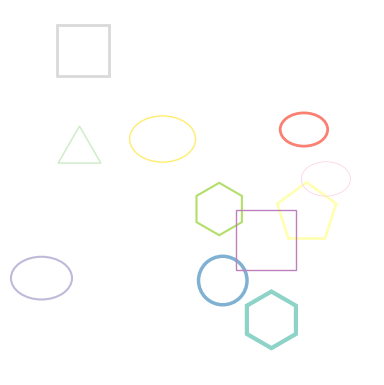[{"shape": "hexagon", "thickness": 3, "radius": 0.37, "center": [0.705, 0.169]}, {"shape": "pentagon", "thickness": 2, "radius": 0.4, "center": [0.797, 0.446]}, {"shape": "oval", "thickness": 1.5, "radius": 0.4, "center": [0.108, 0.278]}, {"shape": "oval", "thickness": 2, "radius": 0.31, "center": [0.789, 0.664]}, {"shape": "circle", "thickness": 2.5, "radius": 0.31, "center": [0.579, 0.271]}, {"shape": "hexagon", "thickness": 1.5, "radius": 0.34, "center": [0.569, 0.457]}, {"shape": "oval", "thickness": 0.5, "radius": 0.32, "center": [0.846, 0.535]}, {"shape": "square", "thickness": 2, "radius": 0.33, "center": [0.216, 0.868]}, {"shape": "square", "thickness": 1, "radius": 0.39, "center": [0.692, 0.376]}, {"shape": "triangle", "thickness": 1, "radius": 0.32, "center": [0.206, 0.608]}, {"shape": "oval", "thickness": 1, "radius": 0.43, "center": [0.422, 0.639]}]